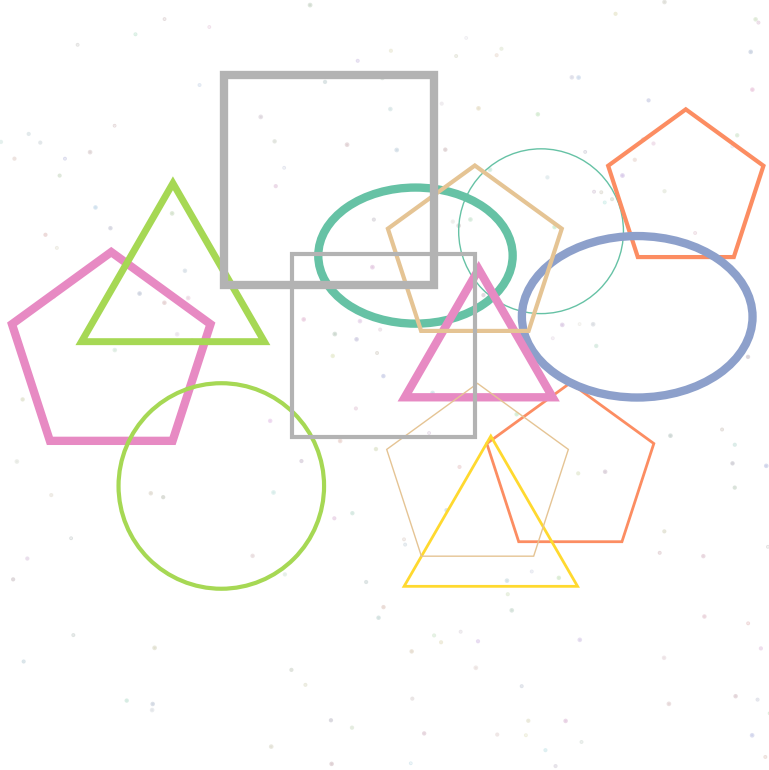[{"shape": "oval", "thickness": 3, "radius": 0.63, "center": [0.54, 0.668]}, {"shape": "circle", "thickness": 0.5, "radius": 0.53, "center": [0.703, 0.7]}, {"shape": "pentagon", "thickness": 1, "radius": 0.57, "center": [0.741, 0.389]}, {"shape": "pentagon", "thickness": 1.5, "radius": 0.53, "center": [0.891, 0.752]}, {"shape": "oval", "thickness": 3, "radius": 0.75, "center": [0.828, 0.589]}, {"shape": "triangle", "thickness": 3, "radius": 0.55, "center": [0.622, 0.539]}, {"shape": "pentagon", "thickness": 3, "radius": 0.68, "center": [0.144, 0.537]}, {"shape": "circle", "thickness": 1.5, "radius": 0.67, "center": [0.287, 0.369]}, {"shape": "triangle", "thickness": 2.5, "radius": 0.69, "center": [0.225, 0.625]}, {"shape": "triangle", "thickness": 1, "radius": 0.65, "center": [0.637, 0.304]}, {"shape": "pentagon", "thickness": 1.5, "radius": 0.59, "center": [0.617, 0.666]}, {"shape": "pentagon", "thickness": 0.5, "radius": 0.62, "center": [0.62, 0.378]}, {"shape": "square", "thickness": 3, "radius": 0.68, "center": [0.427, 0.767]}, {"shape": "square", "thickness": 1.5, "radius": 0.59, "center": [0.498, 0.551]}]